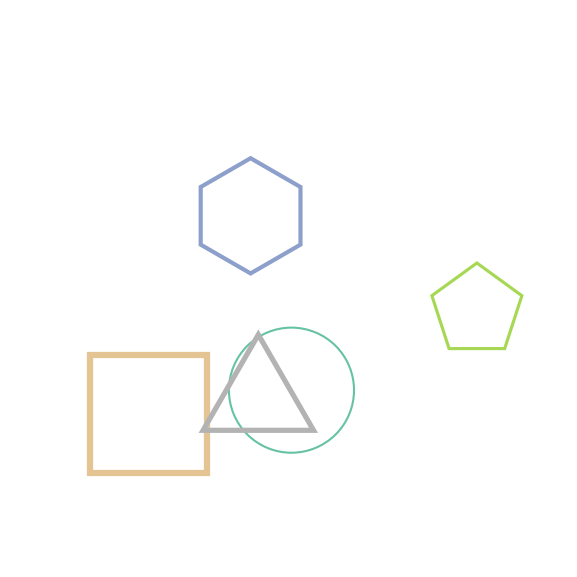[{"shape": "circle", "thickness": 1, "radius": 0.54, "center": [0.505, 0.324]}, {"shape": "hexagon", "thickness": 2, "radius": 0.5, "center": [0.434, 0.625]}, {"shape": "pentagon", "thickness": 1.5, "radius": 0.41, "center": [0.826, 0.462]}, {"shape": "square", "thickness": 3, "radius": 0.51, "center": [0.257, 0.283]}, {"shape": "triangle", "thickness": 2.5, "radius": 0.55, "center": [0.447, 0.309]}]